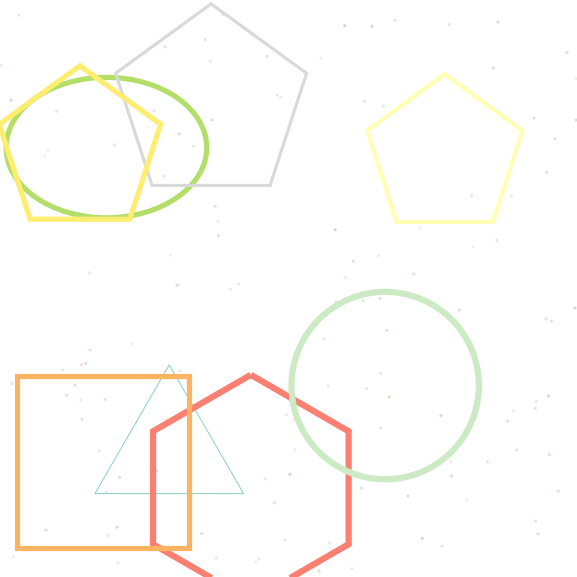[{"shape": "triangle", "thickness": 0.5, "radius": 0.74, "center": [0.293, 0.219]}, {"shape": "pentagon", "thickness": 2, "radius": 0.71, "center": [0.77, 0.729]}, {"shape": "hexagon", "thickness": 3, "radius": 0.98, "center": [0.434, 0.155]}, {"shape": "square", "thickness": 2.5, "radius": 0.74, "center": [0.179, 0.2]}, {"shape": "oval", "thickness": 2.5, "radius": 0.87, "center": [0.184, 0.744]}, {"shape": "pentagon", "thickness": 1.5, "radius": 0.87, "center": [0.366, 0.819]}, {"shape": "circle", "thickness": 3, "radius": 0.81, "center": [0.667, 0.331]}, {"shape": "pentagon", "thickness": 2.5, "radius": 0.73, "center": [0.138, 0.738]}]